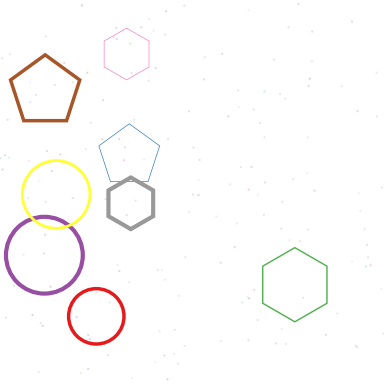[{"shape": "circle", "thickness": 2.5, "radius": 0.36, "center": [0.25, 0.178]}, {"shape": "pentagon", "thickness": 0.5, "radius": 0.42, "center": [0.336, 0.595]}, {"shape": "hexagon", "thickness": 1, "radius": 0.48, "center": [0.766, 0.26]}, {"shape": "circle", "thickness": 3, "radius": 0.5, "center": [0.115, 0.337]}, {"shape": "circle", "thickness": 2, "radius": 0.44, "center": [0.146, 0.495]}, {"shape": "pentagon", "thickness": 2.5, "radius": 0.47, "center": [0.117, 0.763]}, {"shape": "hexagon", "thickness": 0.5, "radius": 0.34, "center": [0.329, 0.86]}, {"shape": "hexagon", "thickness": 3, "radius": 0.34, "center": [0.34, 0.472]}]